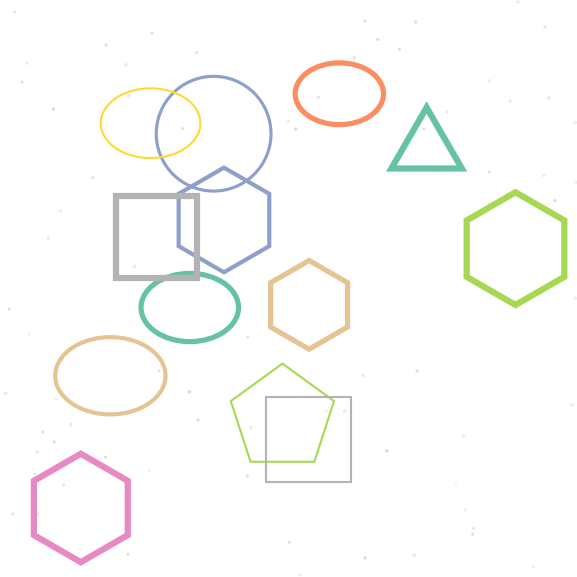[{"shape": "triangle", "thickness": 3, "radius": 0.35, "center": [0.739, 0.743]}, {"shape": "oval", "thickness": 2.5, "radius": 0.42, "center": [0.329, 0.467]}, {"shape": "oval", "thickness": 2.5, "radius": 0.38, "center": [0.588, 0.837]}, {"shape": "circle", "thickness": 1.5, "radius": 0.5, "center": [0.37, 0.768]}, {"shape": "hexagon", "thickness": 2, "radius": 0.45, "center": [0.388, 0.618]}, {"shape": "hexagon", "thickness": 3, "radius": 0.47, "center": [0.14, 0.12]}, {"shape": "pentagon", "thickness": 1, "radius": 0.47, "center": [0.489, 0.276]}, {"shape": "hexagon", "thickness": 3, "radius": 0.49, "center": [0.893, 0.569]}, {"shape": "oval", "thickness": 1, "radius": 0.43, "center": [0.261, 0.786]}, {"shape": "oval", "thickness": 2, "radius": 0.48, "center": [0.191, 0.348]}, {"shape": "hexagon", "thickness": 2.5, "radius": 0.38, "center": [0.535, 0.471]}, {"shape": "square", "thickness": 3, "radius": 0.35, "center": [0.271, 0.589]}, {"shape": "square", "thickness": 1, "radius": 0.37, "center": [0.535, 0.238]}]